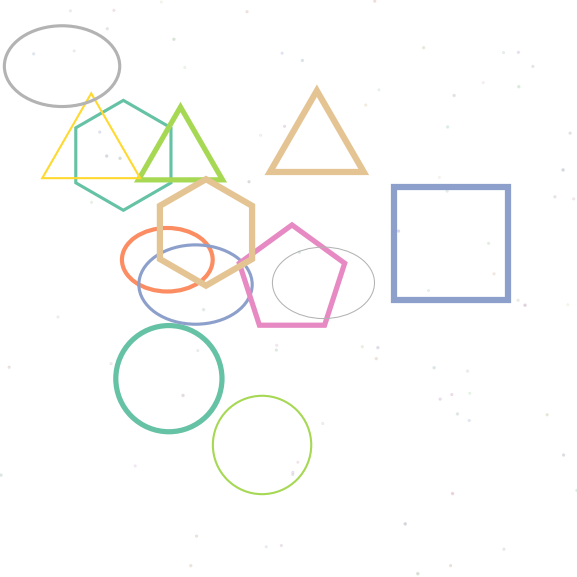[{"shape": "hexagon", "thickness": 1.5, "radius": 0.48, "center": [0.214, 0.73]}, {"shape": "circle", "thickness": 2.5, "radius": 0.46, "center": [0.292, 0.343]}, {"shape": "oval", "thickness": 2, "radius": 0.39, "center": [0.29, 0.549]}, {"shape": "oval", "thickness": 1.5, "radius": 0.49, "center": [0.339, 0.506]}, {"shape": "square", "thickness": 3, "radius": 0.49, "center": [0.781, 0.578]}, {"shape": "pentagon", "thickness": 2.5, "radius": 0.48, "center": [0.506, 0.514]}, {"shape": "circle", "thickness": 1, "radius": 0.43, "center": [0.454, 0.229]}, {"shape": "triangle", "thickness": 2.5, "radius": 0.42, "center": [0.313, 0.73]}, {"shape": "triangle", "thickness": 1, "radius": 0.49, "center": [0.158, 0.74]}, {"shape": "triangle", "thickness": 3, "radius": 0.47, "center": [0.549, 0.748]}, {"shape": "hexagon", "thickness": 3, "radius": 0.46, "center": [0.357, 0.597]}, {"shape": "oval", "thickness": 1.5, "radius": 0.5, "center": [0.107, 0.885]}, {"shape": "oval", "thickness": 0.5, "radius": 0.44, "center": [0.56, 0.509]}]